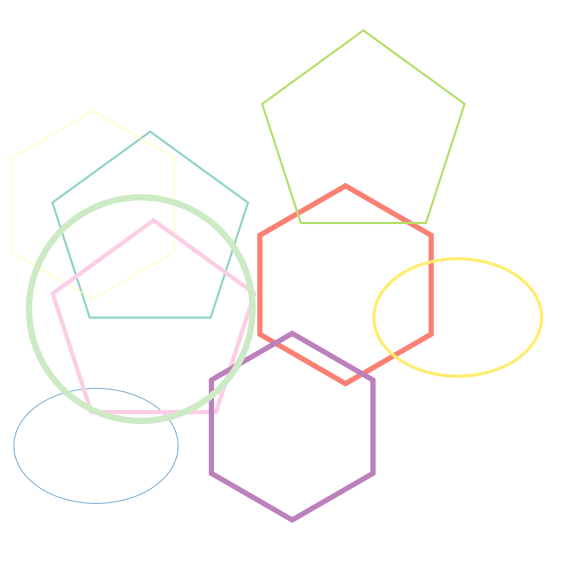[{"shape": "pentagon", "thickness": 1, "radius": 0.89, "center": [0.26, 0.593]}, {"shape": "hexagon", "thickness": 0.5, "radius": 0.81, "center": [0.161, 0.644]}, {"shape": "hexagon", "thickness": 2.5, "radius": 0.86, "center": [0.598, 0.506]}, {"shape": "oval", "thickness": 0.5, "radius": 0.71, "center": [0.166, 0.227]}, {"shape": "pentagon", "thickness": 1, "radius": 0.92, "center": [0.629, 0.762]}, {"shape": "pentagon", "thickness": 2, "radius": 0.92, "center": [0.266, 0.434]}, {"shape": "hexagon", "thickness": 2.5, "radius": 0.81, "center": [0.506, 0.26]}, {"shape": "circle", "thickness": 3, "radius": 0.97, "center": [0.244, 0.464]}, {"shape": "oval", "thickness": 1.5, "radius": 0.73, "center": [0.793, 0.449]}]